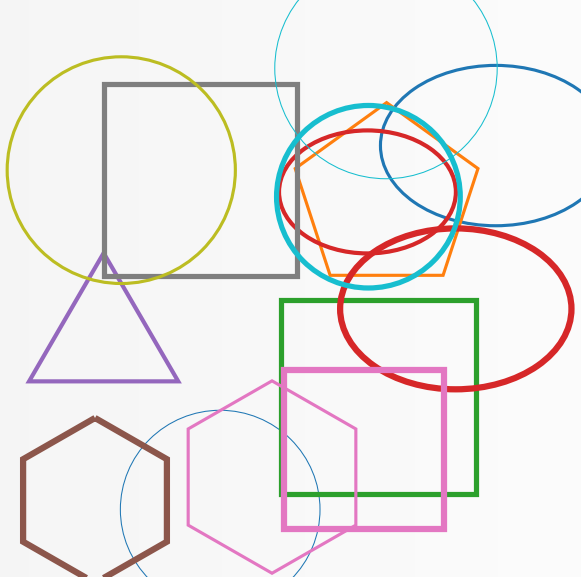[{"shape": "oval", "thickness": 1.5, "radius": 0.99, "center": [0.853, 0.747]}, {"shape": "circle", "thickness": 0.5, "radius": 0.86, "center": [0.379, 0.117]}, {"shape": "pentagon", "thickness": 1.5, "radius": 0.83, "center": [0.665, 0.656]}, {"shape": "square", "thickness": 2.5, "radius": 0.84, "center": [0.651, 0.312]}, {"shape": "oval", "thickness": 3, "radius": 1.0, "center": [0.784, 0.464]}, {"shape": "oval", "thickness": 2, "radius": 0.76, "center": [0.632, 0.667]}, {"shape": "triangle", "thickness": 2, "radius": 0.74, "center": [0.178, 0.413]}, {"shape": "hexagon", "thickness": 3, "radius": 0.71, "center": [0.163, 0.133]}, {"shape": "square", "thickness": 3, "radius": 0.69, "center": [0.626, 0.22]}, {"shape": "hexagon", "thickness": 1.5, "radius": 0.83, "center": [0.468, 0.173]}, {"shape": "square", "thickness": 2.5, "radius": 0.83, "center": [0.344, 0.687]}, {"shape": "circle", "thickness": 1.5, "radius": 0.98, "center": [0.209, 0.705]}, {"shape": "circle", "thickness": 0.5, "radius": 0.96, "center": [0.664, 0.881]}, {"shape": "circle", "thickness": 2.5, "radius": 0.79, "center": [0.634, 0.658]}]